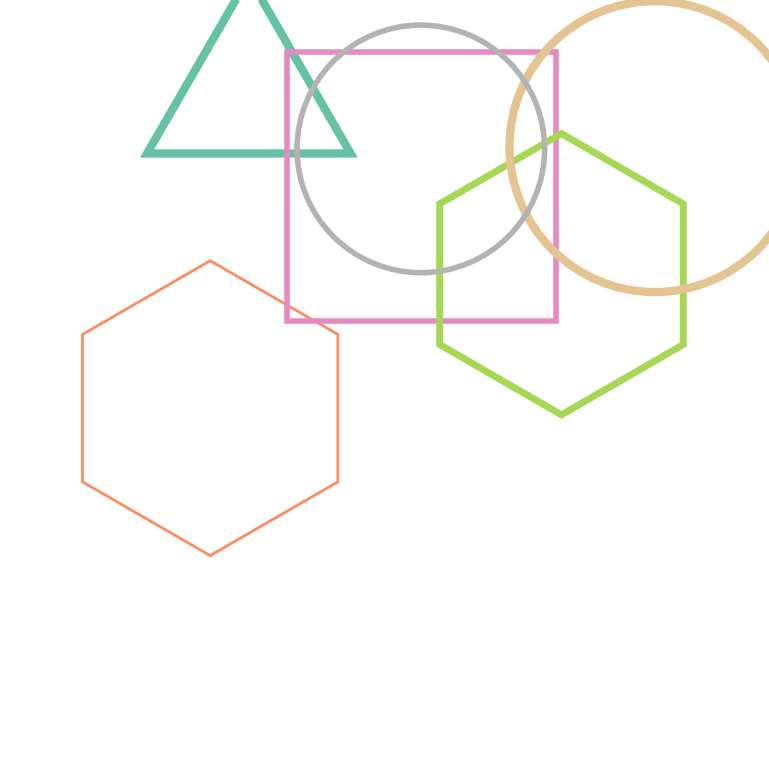[{"shape": "triangle", "thickness": 3, "radius": 0.76, "center": [0.323, 0.877]}, {"shape": "hexagon", "thickness": 1, "radius": 0.96, "center": [0.273, 0.47]}, {"shape": "square", "thickness": 2, "radius": 0.87, "center": [0.547, 0.758]}, {"shape": "hexagon", "thickness": 2.5, "radius": 0.91, "center": [0.729, 0.644]}, {"shape": "circle", "thickness": 3, "radius": 0.94, "center": [0.851, 0.81]}, {"shape": "circle", "thickness": 2, "radius": 0.8, "center": [0.547, 0.807]}]